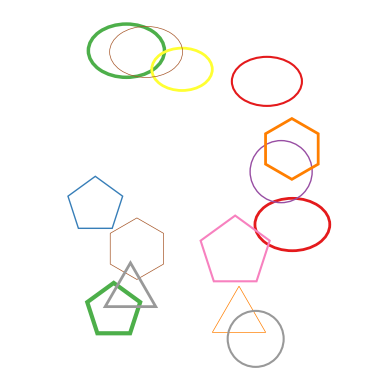[{"shape": "oval", "thickness": 2, "radius": 0.49, "center": [0.759, 0.417]}, {"shape": "oval", "thickness": 1.5, "radius": 0.46, "center": [0.693, 0.789]}, {"shape": "pentagon", "thickness": 1, "radius": 0.37, "center": [0.248, 0.467]}, {"shape": "oval", "thickness": 2.5, "radius": 0.49, "center": [0.328, 0.868]}, {"shape": "pentagon", "thickness": 3, "radius": 0.36, "center": [0.295, 0.193]}, {"shape": "circle", "thickness": 1, "radius": 0.4, "center": [0.73, 0.554]}, {"shape": "hexagon", "thickness": 2, "radius": 0.39, "center": [0.758, 0.613]}, {"shape": "triangle", "thickness": 0.5, "radius": 0.4, "center": [0.621, 0.177]}, {"shape": "oval", "thickness": 2, "radius": 0.39, "center": [0.473, 0.82]}, {"shape": "oval", "thickness": 0.5, "radius": 0.47, "center": [0.38, 0.865]}, {"shape": "hexagon", "thickness": 0.5, "radius": 0.4, "center": [0.356, 0.354]}, {"shape": "pentagon", "thickness": 1.5, "radius": 0.47, "center": [0.611, 0.346]}, {"shape": "triangle", "thickness": 2, "radius": 0.38, "center": [0.339, 0.241]}, {"shape": "circle", "thickness": 1.5, "radius": 0.36, "center": [0.664, 0.12]}]